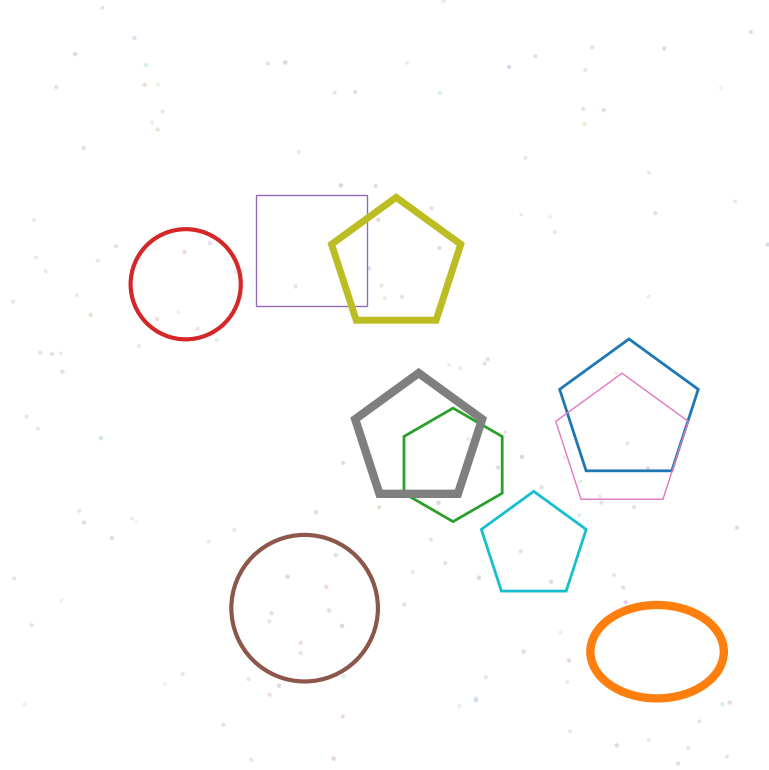[{"shape": "pentagon", "thickness": 1, "radius": 0.47, "center": [0.817, 0.465]}, {"shape": "oval", "thickness": 3, "radius": 0.43, "center": [0.853, 0.154]}, {"shape": "hexagon", "thickness": 1, "radius": 0.37, "center": [0.588, 0.396]}, {"shape": "circle", "thickness": 1.5, "radius": 0.36, "center": [0.241, 0.631]}, {"shape": "square", "thickness": 0.5, "radius": 0.36, "center": [0.404, 0.674]}, {"shape": "circle", "thickness": 1.5, "radius": 0.48, "center": [0.396, 0.21]}, {"shape": "pentagon", "thickness": 0.5, "radius": 0.45, "center": [0.808, 0.425]}, {"shape": "pentagon", "thickness": 3, "radius": 0.43, "center": [0.544, 0.429]}, {"shape": "pentagon", "thickness": 2.5, "radius": 0.44, "center": [0.514, 0.655]}, {"shape": "pentagon", "thickness": 1, "radius": 0.36, "center": [0.693, 0.29]}]